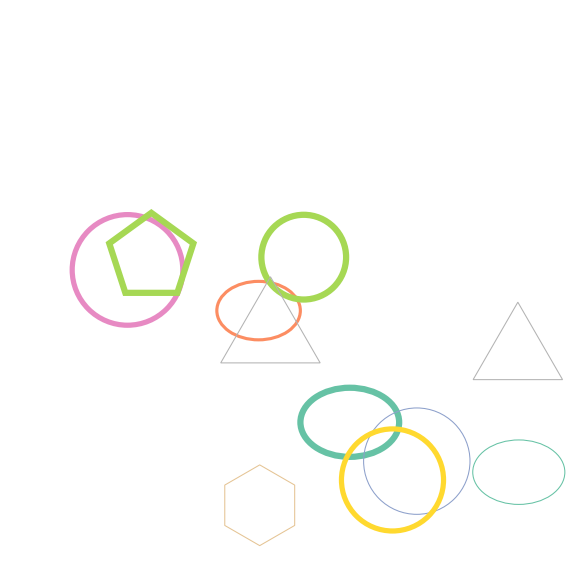[{"shape": "oval", "thickness": 0.5, "radius": 0.4, "center": [0.898, 0.182]}, {"shape": "oval", "thickness": 3, "radius": 0.43, "center": [0.606, 0.268]}, {"shape": "oval", "thickness": 1.5, "radius": 0.36, "center": [0.448, 0.461]}, {"shape": "circle", "thickness": 0.5, "radius": 0.46, "center": [0.722, 0.201]}, {"shape": "circle", "thickness": 2.5, "radius": 0.48, "center": [0.221, 0.532]}, {"shape": "circle", "thickness": 3, "radius": 0.37, "center": [0.526, 0.554]}, {"shape": "pentagon", "thickness": 3, "radius": 0.38, "center": [0.262, 0.554]}, {"shape": "circle", "thickness": 2.5, "radius": 0.44, "center": [0.68, 0.168]}, {"shape": "hexagon", "thickness": 0.5, "radius": 0.35, "center": [0.45, 0.124]}, {"shape": "triangle", "thickness": 0.5, "radius": 0.45, "center": [0.897, 0.386]}, {"shape": "triangle", "thickness": 0.5, "radius": 0.5, "center": [0.468, 0.42]}]